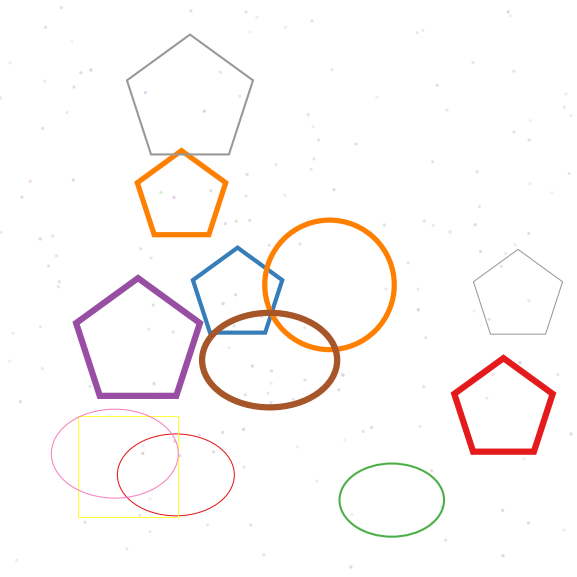[{"shape": "oval", "thickness": 0.5, "radius": 0.51, "center": [0.305, 0.177]}, {"shape": "pentagon", "thickness": 3, "radius": 0.45, "center": [0.872, 0.289]}, {"shape": "pentagon", "thickness": 2, "radius": 0.41, "center": [0.411, 0.489]}, {"shape": "oval", "thickness": 1, "radius": 0.45, "center": [0.678, 0.133]}, {"shape": "pentagon", "thickness": 3, "radius": 0.56, "center": [0.239, 0.405]}, {"shape": "pentagon", "thickness": 2.5, "radius": 0.4, "center": [0.314, 0.658]}, {"shape": "circle", "thickness": 2.5, "radius": 0.56, "center": [0.571, 0.506]}, {"shape": "square", "thickness": 0.5, "radius": 0.44, "center": [0.221, 0.191]}, {"shape": "oval", "thickness": 3, "radius": 0.58, "center": [0.467, 0.376]}, {"shape": "oval", "thickness": 0.5, "radius": 0.55, "center": [0.199, 0.214]}, {"shape": "pentagon", "thickness": 0.5, "radius": 0.41, "center": [0.897, 0.486]}, {"shape": "pentagon", "thickness": 1, "radius": 0.57, "center": [0.329, 0.825]}]